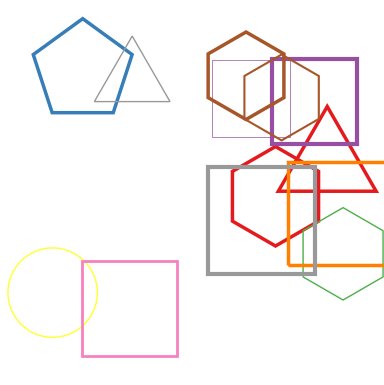[{"shape": "hexagon", "thickness": 2.5, "radius": 0.65, "center": [0.716, 0.49]}, {"shape": "triangle", "thickness": 2.5, "radius": 0.73, "center": [0.85, 0.577]}, {"shape": "pentagon", "thickness": 2.5, "radius": 0.67, "center": [0.215, 0.817]}, {"shape": "hexagon", "thickness": 1, "radius": 0.6, "center": [0.891, 0.341]}, {"shape": "square", "thickness": 0.5, "radius": 0.5, "center": [0.653, 0.744]}, {"shape": "square", "thickness": 3, "radius": 0.55, "center": [0.816, 0.736]}, {"shape": "square", "thickness": 2.5, "radius": 0.66, "center": [0.882, 0.445]}, {"shape": "circle", "thickness": 1, "radius": 0.58, "center": [0.137, 0.24]}, {"shape": "hexagon", "thickness": 1.5, "radius": 0.56, "center": [0.731, 0.747]}, {"shape": "hexagon", "thickness": 2.5, "radius": 0.57, "center": [0.639, 0.803]}, {"shape": "square", "thickness": 2, "radius": 0.61, "center": [0.337, 0.198]}, {"shape": "square", "thickness": 3, "radius": 0.69, "center": [0.679, 0.428]}, {"shape": "triangle", "thickness": 1, "radius": 0.57, "center": [0.343, 0.793]}]